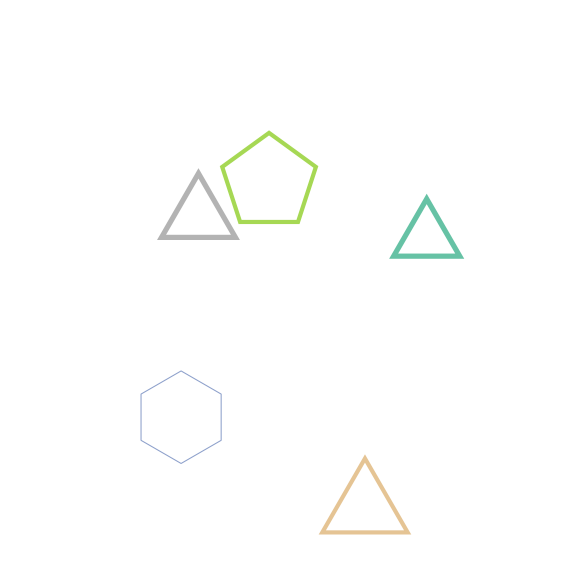[{"shape": "triangle", "thickness": 2.5, "radius": 0.33, "center": [0.739, 0.589]}, {"shape": "hexagon", "thickness": 0.5, "radius": 0.4, "center": [0.314, 0.277]}, {"shape": "pentagon", "thickness": 2, "radius": 0.43, "center": [0.466, 0.684]}, {"shape": "triangle", "thickness": 2, "radius": 0.43, "center": [0.632, 0.12]}, {"shape": "triangle", "thickness": 2.5, "radius": 0.37, "center": [0.344, 0.625]}]